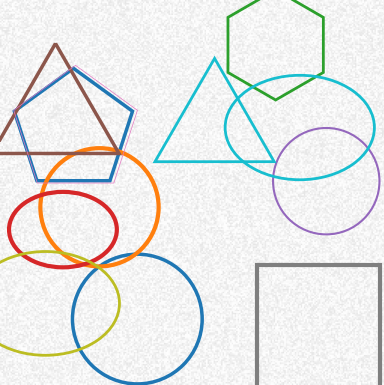[{"shape": "circle", "thickness": 2.5, "radius": 0.84, "center": [0.357, 0.171]}, {"shape": "pentagon", "thickness": 2.5, "radius": 0.81, "center": [0.191, 0.661]}, {"shape": "circle", "thickness": 3, "radius": 0.77, "center": [0.258, 0.462]}, {"shape": "hexagon", "thickness": 2, "radius": 0.72, "center": [0.716, 0.883]}, {"shape": "oval", "thickness": 3, "radius": 0.7, "center": [0.163, 0.404]}, {"shape": "circle", "thickness": 1.5, "radius": 0.69, "center": [0.847, 0.529]}, {"shape": "triangle", "thickness": 2.5, "radius": 0.95, "center": [0.144, 0.697]}, {"shape": "pentagon", "thickness": 0.5, "radius": 0.84, "center": [0.196, 0.661]}, {"shape": "square", "thickness": 3, "radius": 0.8, "center": [0.827, 0.153]}, {"shape": "oval", "thickness": 2, "radius": 0.96, "center": [0.118, 0.212]}, {"shape": "oval", "thickness": 2, "radius": 0.97, "center": [0.779, 0.669]}, {"shape": "triangle", "thickness": 2, "radius": 0.89, "center": [0.557, 0.669]}]